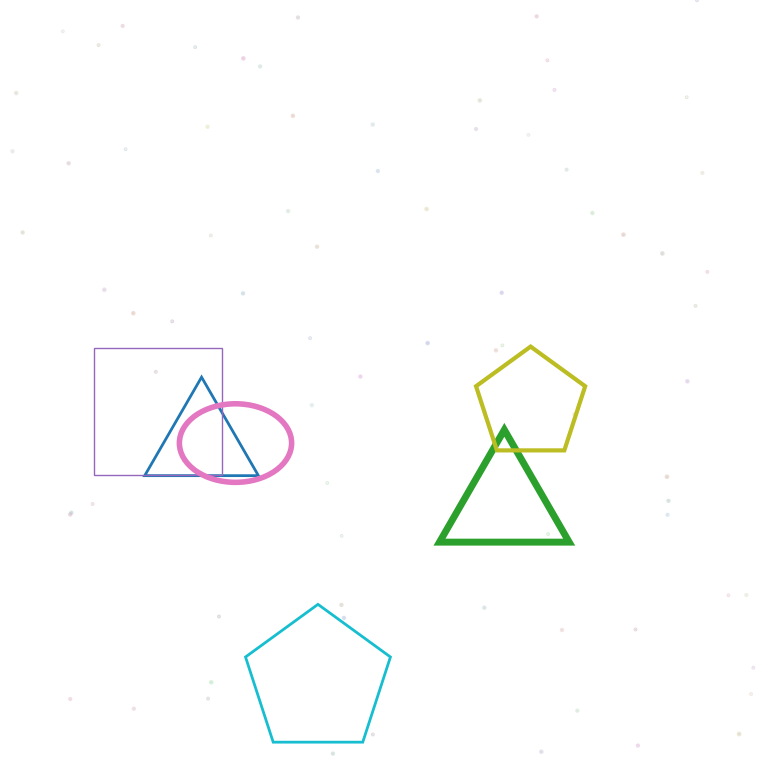[{"shape": "triangle", "thickness": 1, "radius": 0.43, "center": [0.262, 0.425]}, {"shape": "triangle", "thickness": 2.5, "radius": 0.49, "center": [0.655, 0.345]}, {"shape": "square", "thickness": 0.5, "radius": 0.41, "center": [0.205, 0.466]}, {"shape": "oval", "thickness": 2, "radius": 0.36, "center": [0.306, 0.425]}, {"shape": "pentagon", "thickness": 1.5, "radius": 0.37, "center": [0.689, 0.475]}, {"shape": "pentagon", "thickness": 1, "radius": 0.49, "center": [0.413, 0.116]}]